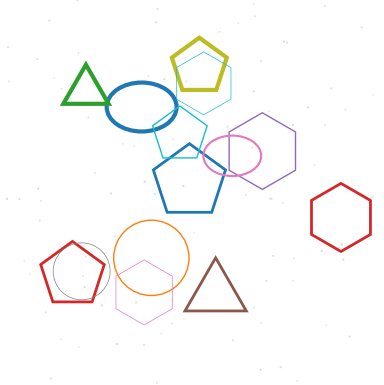[{"shape": "pentagon", "thickness": 2, "radius": 0.49, "center": [0.492, 0.528]}, {"shape": "oval", "thickness": 3, "radius": 0.45, "center": [0.368, 0.722]}, {"shape": "circle", "thickness": 1, "radius": 0.49, "center": [0.393, 0.33]}, {"shape": "triangle", "thickness": 3, "radius": 0.34, "center": [0.223, 0.764]}, {"shape": "pentagon", "thickness": 2, "radius": 0.43, "center": [0.188, 0.286]}, {"shape": "hexagon", "thickness": 2, "radius": 0.44, "center": [0.886, 0.435]}, {"shape": "hexagon", "thickness": 1, "radius": 0.5, "center": [0.681, 0.608]}, {"shape": "triangle", "thickness": 2, "radius": 0.46, "center": [0.56, 0.238]}, {"shape": "hexagon", "thickness": 0.5, "radius": 0.42, "center": [0.374, 0.24]}, {"shape": "oval", "thickness": 1.5, "radius": 0.38, "center": [0.603, 0.595]}, {"shape": "circle", "thickness": 0.5, "radius": 0.37, "center": [0.212, 0.295]}, {"shape": "pentagon", "thickness": 3, "radius": 0.38, "center": [0.518, 0.827]}, {"shape": "pentagon", "thickness": 1, "radius": 0.37, "center": [0.467, 0.65]}, {"shape": "hexagon", "thickness": 0.5, "radius": 0.41, "center": [0.529, 0.783]}]